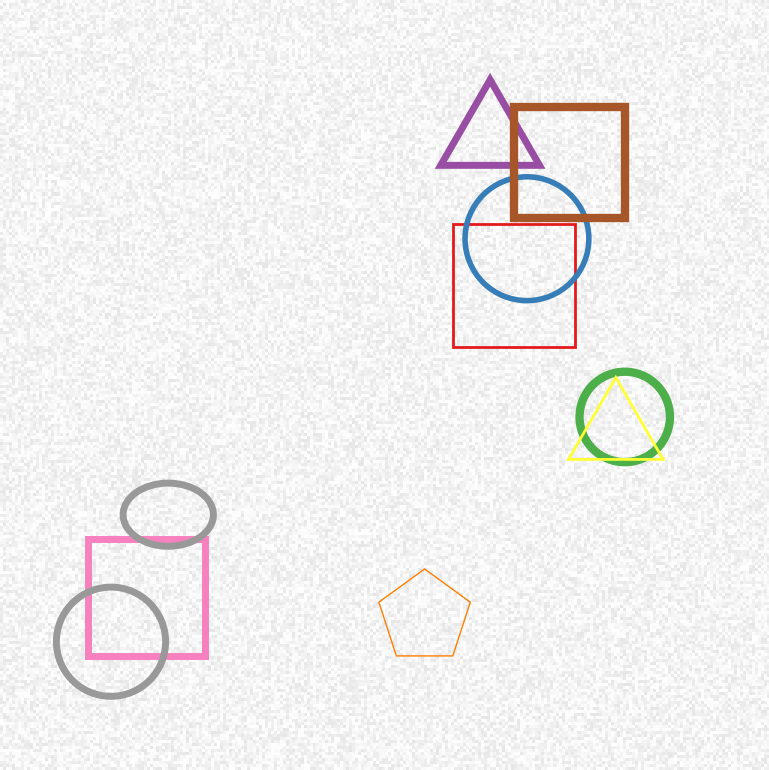[{"shape": "square", "thickness": 1, "radius": 0.4, "center": [0.667, 0.63]}, {"shape": "circle", "thickness": 2, "radius": 0.4, "center": [0.684, 0.69]}, {"shape": "circle", "thickness": 3, "radius": 0.29, "center": [0.811, 0.459]}, {"shape": "triangle", "thickness": 2.5, "radius": 0.37, "center": [0.637, 0.822]}, {"shape": "pentagon", "thickness": 0.5, "radius": 0.31, "center": [0.551, 0.199]}, {"shape": "triangle", "thickness": 1, "radius": 0.35, "center": [0.8, 0.439]}, {"shape": "square", "thickness": 3, "radius": 0.36, "center": [0.739, 0.789]}, {"shape": "square", "thickness": 2.5, "radius": 0.38, "center": [0.19, 0.224]}, {"shape": "circle", "thickness": 2.5, "radius": 0.35, "center": [0.144, 0.167]}, {"shape": "oval", "thickness": 2.5, "radius": 0.29, "center": [0.219, 0.332]}]